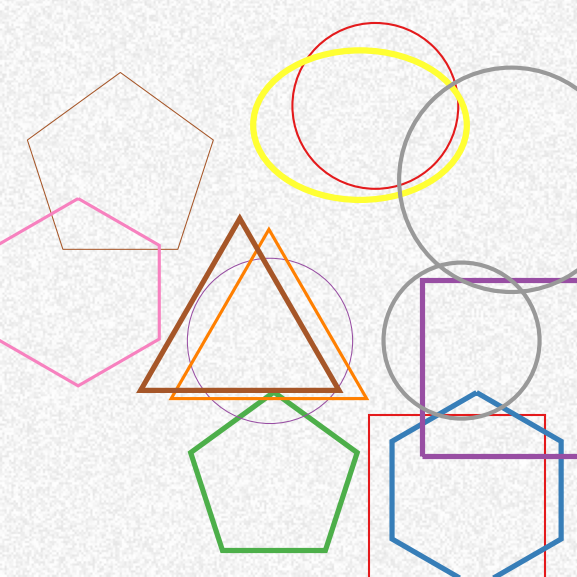[{"shape": "circle", "thickness": 1, "radius": 0.72, "center": [0.65, 0.816]}, {"shape": "square", "thickness": 1, "radius": 0.76, "center": [0.791, 0.127]}, {"shape": "hexagon", "thickness": 2.5, "radius": 0.85, "center": [0.825, 0.15]}, {"shape": "pentagon", "thickness": 2.5, "radius": 0.76, "center": [0.474, 0.169]}, {"shape": "circle", "thickness": 0.5, "radius": 0.72, "center": [0.468, 0.409]}, {"shape": "square", "thickness": 2.5, "radius": 0.76, "center": [0.882, 0.362]}, {"shape": "triangle", "thickness": 1.5, "radius": 0.98, "center": [0.466, 0.407]}, {"shape": "oval", "thickness": 3, "radius": 0.92, "center": [0.623, 0.782]}, {"shape": "pentagon", "thickness": 0.5, "radius": 0.85, "center": [0.208, 0.704]}, {"shape": "triangle", "thickness": 2.5, "radius": 0.99, "center": [0.415, 0.422]}, {"shape": "hexagon", "thickness": 1.5, "radius": 0.81, "center": [0.135, 0.493]}, {"shape": "circle", "thickness": 2, "radius": 0.68, "center": [0.799, 0.409]}, {"shape": "circle", "thickness": 2, "radius": 0.97, "center": [0.885, 0.688]}]